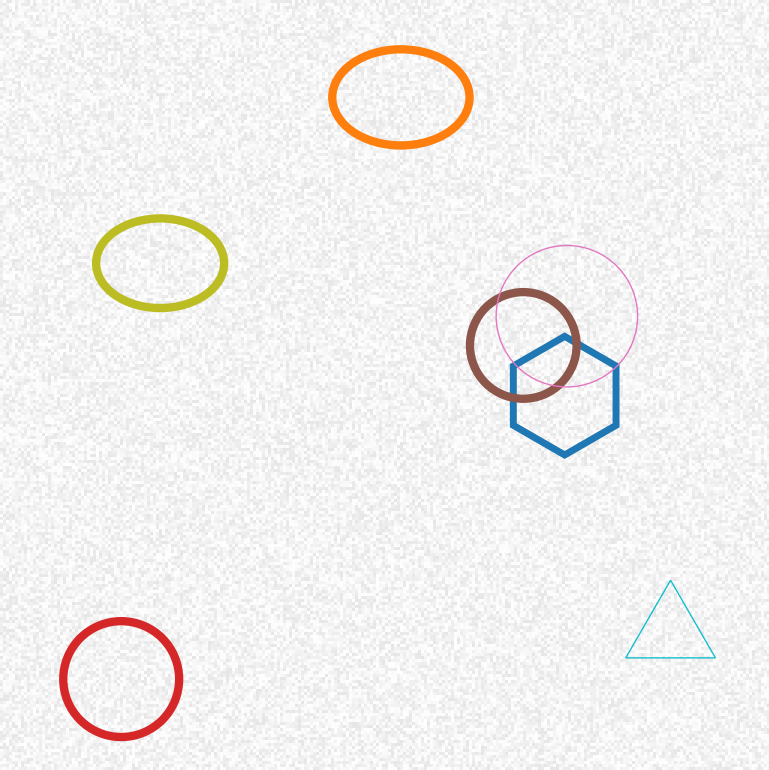[{"shape": "hexagon", "thickness": 2.5, "radius": 0.39, "center": [0.733, 0.486]}, {"shape": "oval", "thickness": 3, "radius": 0.45, "center": [0.521, 0.874]}, {"shape": "circle", "thickness": 3, "radius": 0.38, "center": [0.157, 0.118]}, {"shape": "circle", "thickness": 3, "radius": 0.35, "center": [0.68, 0.551]}, {"shape": "circle", "thickness": 0.5, "radius": 0.46, "center": [0.736, 0.589]}, {"shape": "oval", "thickness": 3, "radius": 0.42, "center": [0.208, 0.658]}, {"shape": "triangle", "thickness": 0.5, "radius": 0.34, "center": [0.871, 0.179]}]